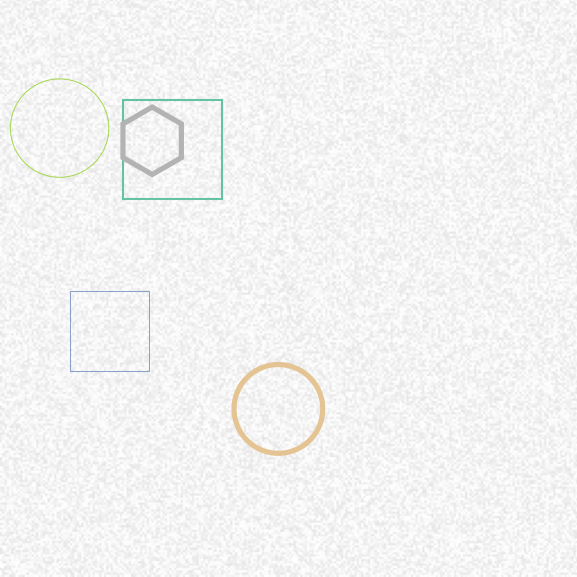[{"shape": "square", "thickness": 1, "radius": 0.43, "center": [0.298, 0.741]}, {"shape": "square", "thickness": 0.5, "radius": 0.34, "center": [0.189, 0.426]}, {"shape": "circle", "thickness": 0.5, "radius": 0.43, "center": [0.103, 0.777]}, {"shape": "circle", "thickness": 2.5, "radius": 0.38, "center": [0.482, 0.291]}, {"shape": "hexagon", "thickness": 2.5, "radius": 0.29, "center": [0.264, 0.755]}]